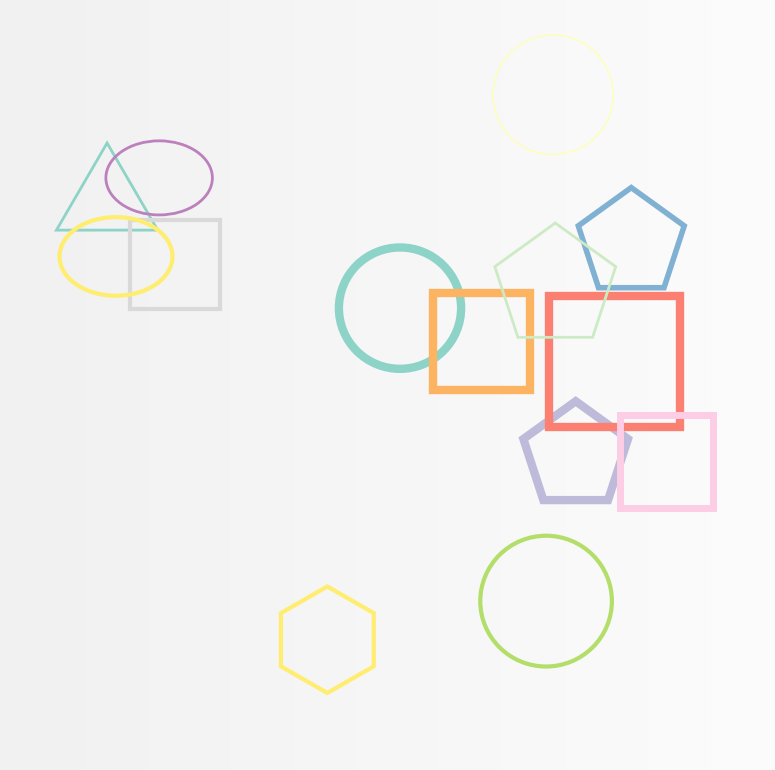[{"shape": "triangle", "thickness": 1, "radius": 0.38, "center": [0.138, 0.739]}, {"shape": "circle", "thickness": 3, "radius": 0.39, "center": [0.516, 0.6]}, {"shape": "circle", "thickness": 0.5, "radius": 0.39, "center": [0.714, 0.877]}, {"shape": "pentagon", "thickness": 3, "radius": 0.35, "center": [0.743, 0.408]}, {"shape": "square", "thickness": 3, "radius": 0.42, "center": [0.793, 0.531]}, {"shape": "pentagon", "thickness": 2, "radius": 0.36, "center": [0.815, 0.684]}, {"shape": "square", "thickness": 3, "radius": 0.31, "center": [0.621, 0.557]}, {"shape": "circle", "thickness": 1.5, "radius": 0.42, "center": [0.705, 0.219]}, {"shape": "square", "thickness": 2.5, "radius": 0.3, "center": [0.86, 0.4]}, {"shape": "square", "thickness": 1.5, "radius": 0.29, "center": [0.226, 0.656]}, {"shape": "oval", "thickness": 1, "radius": 0.34, "center": [0.205, 0.769]}, {"shape": "pentagon", "thickness": 1, "radius": 0.41, "center": [0.716, 0.628]}, {"shape": "hexagon", "thickness": 1.5, "radius": 0.35, "center": [0.422, 0.169]}, {"shape": "oval", "thickness": 1.5, "radius": 0.36, "center": [0.15, 0.667]}]